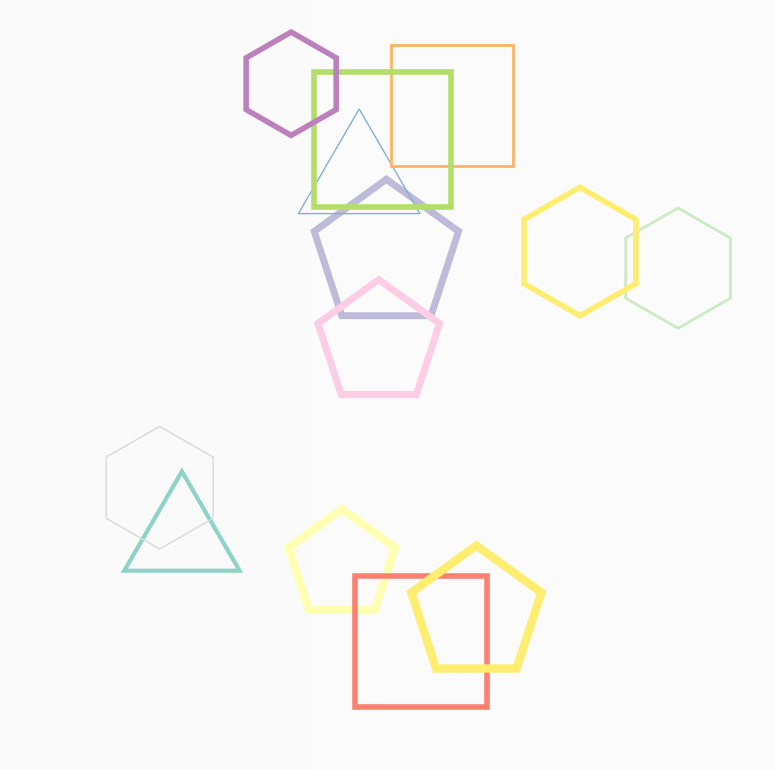[{"shape": "triangle", "thickness": 1.5, "radius": 0.43, "center": [0.235, 0.302]}, {"shape": "pentagon", "thickness": 3, "radius": 0.36, "center": [0.441, 0.267]}, {"shape": "pentagon", "thickness": 2.5, "radius": 0.49, "center": [0.499, 0.669]}, {"shape": "square", "thickness": 2, "radius": 0.42, "center": [0.543, 0.167]}, {"shape": "triangle", "thickness": 0.5, "radius": 0.45, "center": [0.463, 0.768]}, {"shape": "square", "thickness": 1, "radius": 0.39, "center": [0.583, 0.863]}, {"shape": "square", "thickness": 2, "radius": 0.44, "center": [0.494, 0.819]}, {"shape": "pentagon", "thickness": 2.5, "radius": 0.41, "center": [0.489, 0.554]}, {"shape": "hexagon", "thickness": 0.5, "radius": 0.4, "center": [0.206, 0.367]}, {"shape": "hexagon", "thickness": 2, "radius": 0.34, "center": [0.376, 0.891]}, {"shape": "hexagon", "thickness": 1, "radius": 0.39, "center": [0.875, 0.652]}, {"shape": "pentagon", "thickness": 3, "radius": 0.44, "center": [0.615, 0.203]}, {"shape": "hexagon", "thickness": 2, "radius": 0.42, "center": [0.748, 0.673]}]